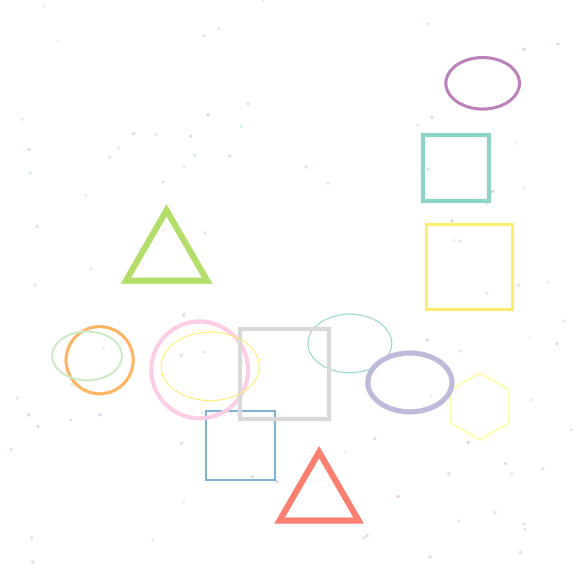[{"shape": "oval", "thickness": 0.5, "radius": 0.36, "center": [0.606, 0.404]}, {"shape": "square", "thickness": 2, "radius": 0.29, "center": [0.79, 0.708]}, {"shape": "hexagon", "thickness": 1, "radius": 0.29, "center": [0.831, 0.295]}, {"shape": "oval", "thickness": 2.5, "radius": 0.36, "center": [0.71, 0.337]}, {"shape": "triangle", "thickness": 3, "radius": 0.4, "center": [0.553, 0.137]}, {"shape": "square", "thickness": 1, "radius": 0.3, "center": [0.416, 0.227]}, {"shape": "circle", "thickness": 1.5, "radius": 0.29, "center": [0.173, 0.375]}, {"shape": "triangle", "thickness": 3, "radius": 0.41, "center": [0.288, 0.554]}, {"shape": "circle", "thickness": 2, "radius": 0.42, "center": [0.346, 0.359]}, {"shape": "square", "thickness": 2, "radius": 0.39, "center": [0.493, 0.352]}, {"shape": "oval", "thickness": 1.5, "radius": 0.32, "center": [0.836, 0.855]}, {"shape": "oval", "thickness": 1, "radius": 0.3, "center": [0.151, 0.383]}, {"shape": "oval", "thickness": 0.5, "radius": 0.42, "center": [0.364, 0.365]}, {"shape": "square", "thickness": 1.5, "radius": 0.37, "center": [0.812, 0.538]}]